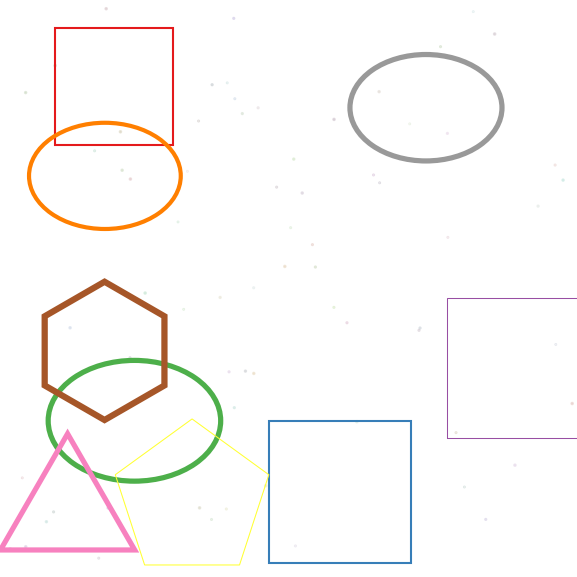[{"shape": "square", "thickness": 1, "radius": 0.51, "center": [0.198, 0.849]}, {"shape": "square", "thickness": 1, "radius": 0.61, "center": [0.589, 0.147]}, {"shape": "oval", "thickness": 2.5, "radius": 0.75, "center": [0.233, 0.271]}, {"shape": "square", "thickness": 0.5, "radius": 0.61, "center": [0.895, 0.362]}, {"shape": "oval", "thickness": 2, "radius": 0.66, "center": [0.182, 0.695]}, {"shape": "pentagon", "thickness": 0.5, "radius": 0.7, "center": [0.333, 0.134]}, {"shape": "hexagon", "thickness": 3, "radius": 0.6, "center": [0.181, 0.392]}, {"shape": "triangle", "thickness": 2.5, "radius": 0.67, "center": [0.117, 0.114]}, {"shape": "oval", "thickness": 2.5, "radius": 0.66, "center": [0.738, 0.813]}]